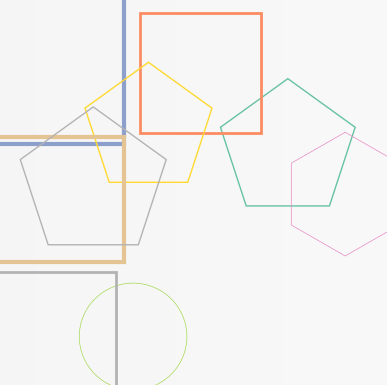[{"shape": "pentagon", "thickness": 1, "radius": 0.91, "center": [0.743, 0.613]}, {"shape": "square", "thickness": 2, "radius": 0.78, "center": [0.517, 0.81]}, {"shape": "square", "thickness": 3, "radius": 0.96, "center": [0.128, 0.818]}, {"shape": "hexagon", "thickness": 0.5, "radius": 0.8, "center": [0.891, 0.496]}, {"shape": "circle", "thickness": 0.5, "radius": 0.69, "center": [0.343, 0.126]}, {"shape": "pentagon", "thickness": 1, "radius": 0.86, "center": [0.383, 0.666]}, {"shape": "square", "thickness": 3, "radius": 0.81, "center": [0.157, 0.481]}, {"shape": "square", "thickness": 2, "radius": 0.95, "center": [0.108, 0.103]}, {"shape": "pentagon", "thickness": 1, "radius": 0.99, "center": [0.241, 0.524]}]